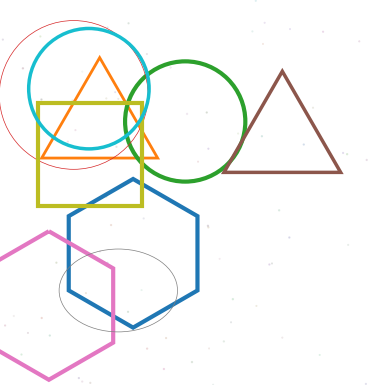[{"shape": "hexagon", "thickness": 3, "radius": 0.97, "center": [0.346, 0.342]}, {"shape": "triangle", "thickness": 2, "radius": 0.87, "center": [0.259, 0.676]}, {"shape": "circle", "thickness": 3, "radius": 0.78, "center": [0.481, 0.684]}, {"shape": "circle", "thickness": 0.5, "radius": 0.97, "center": [0.191, 0.753]}, {"shape": "triangle", "thickness": 2.5, "radius": 0.88, "center": [0.733, 0.64]}, {"shape": "hexagon", "thickness": 3, "radius": 0.96, "center": [0.127, 0.206]}, {"shape": "oval", "thickness": 0.5, "radius": 0.77, "center": [0.307, 0.246]}, {"shape": "square", "thickness": 3, "radius": 0.67, "center": [0.234, 0.599]}, {"shape": "circle", "thickness": 2.5, "radius": 0.78, "center": [0.231, 0.77]}]